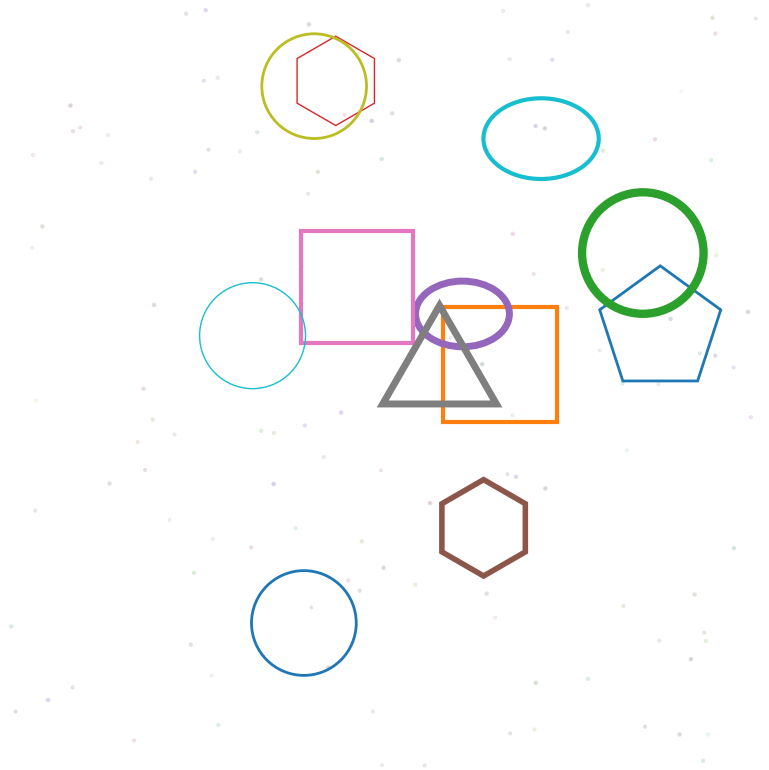[{"shape": "pentagon", "thickness": 1, "radius": 0.41, "center": [0.857, 0.572]}, {"shape": "circle", "thickness": 1, "radius": 0.34, "center": [0.395, 0.191]}, {"shape": "square", "thickness": 1.5, "radius": 0.37, "center": [0.65, 0.527]}, {"shape": "circle", "thickness": 3, "radius": 0.39, "center": [0.835, 0.671]}, {"shape": "hexagon", "thickness": 0.5, "radius": 0.29, "center": [0.436, 0.895]}, {"shape": "oval", "thickness": 2.5, "radius": 0.3, "center": [0.601, 0.592]}, {"shape": "hexagon", "thickness": 2, "radius": 0.31, "center": [0.628, 0.315]}, {"shape": "square", "thickness": 1.5, "radius": 0.36, "center": [0.463, 0.627]}, {"shape": "triangle", "thickness": 2.5, "radius": 0.43, "center": [0.571, 0.518]}, {"shape": "circle", "thickness": 1, "radius": 0.34, "center": [0.408, 0.888]}, {"shape": "oval", "thickness": 1.5, "radius": 0.37, "center": [0.703, 0.82]}, {"shape": "circle", "thickness": 0.5, "radius": 0.34, "center": [0.328, 0.564]}]